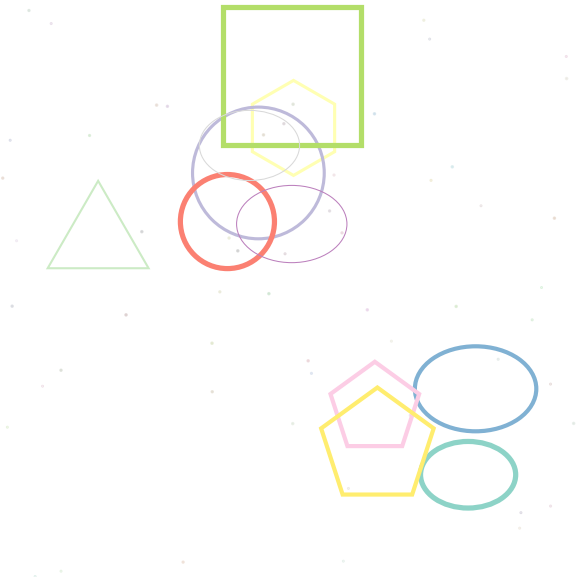[{"shape": "oval", "thickness": 2.5, "radius": 0.41, "center": [0.811, 0.177]}, {"shape": "hexagon", "thickness": 1.5, "radius": 0.41, "center": [0.508, 0.778]}, {"shape": "circle", "thickness": 1.5, "radius": 0.57, "center": [0.447, 0.7]}, {"shape": "circle", "thickness": 2.5, "radius": 0.41, "center": [0.394, 0.616]}, {"shape": "oval", "thickness": 2, "radius": 0.53, "center": [0.824, 0.326]}, {"shape": "square", "thickness": 2.5, "radius": 0.6, "center": [0.506, 0.867]}, {"shape": "pentagon", "thickness": 2, "radius": 0.4, "center": [0.649, 0.292]}, {"shape": "oval", "thickness": 0.5, "radius": 0.43, "center": [0.432, 0.747]}, {"shape": "oval", "thickness": 0.5, "radius": 0.48, "center": [0.505, 0.611]}, {"shape": "triangle", "thickness": 1, "radius": 0.5, "center": [0.17, 0.585]}, {"shape": "pentagon", "thickness": 2, "radius": 0.51, "center": [0.654, 0.226]}]